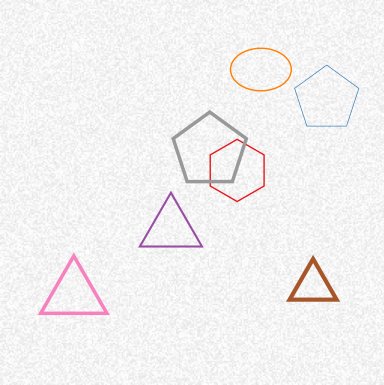[{"shape": "hexagon", "thickness": 1, "radius": 0.4, "center": [0.616, 0.557]}, {"shape": "pentagon", "thickness": 0.5, "radius": 0.44, "center": [0.849, 0.743]}, {"shape": "triangle", "thickness": 1.5, "radius": 0.47, "center": [0.444, 0.406]}, {"shape": "oval", "thickness": 1, "radius": 0.39, "center": [0.678, 0.819]}, {"shape": "triangle", "thickness": 3, "radius": 0.35, "center": [0.813, 0.257]}, {"shape": "triangle", "thickness": 2.5, "radius": 0.5, "center": [0.192, 0.236]}, {"shape": "pentagon", "thickness": 2.5, "radius": 0.5, "center": [0.545, 0.609]}]